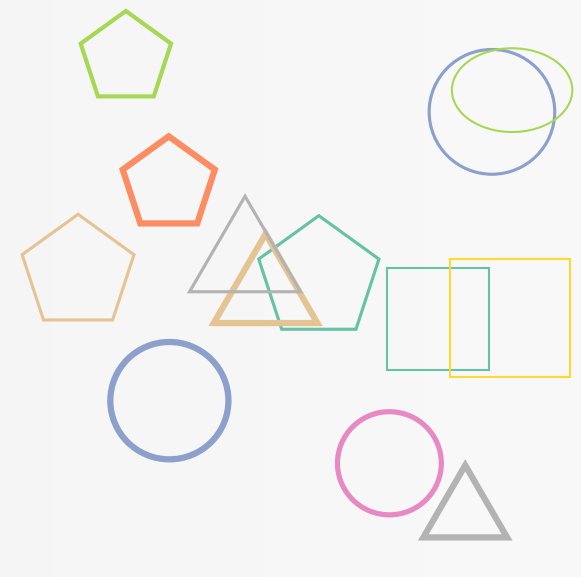[{"shape": "square", "thickness": 1, "radius": 0.44, "center": [0.754, 0.447]}, {"shape": "pentagon", "thickness": 1.5, "radius": 0.54, "center": [0.549, 0.517]}, {"shape": "pentagon", "thickness": 3, "radius": 0.42, "center": [0.29, 0.68]}, {"shape": "circle", "thickness": 3, "radius": 0.51, "center": [0.291, 0.305]}, {"shape": "circle", "thickness": 1.5, "radius": 0.54, "center": [0.846, 0.805]}, {"shape": "circle", "thickness": 2.5, "radius": 0.45, "center": [0.67, 0.197]}, {"shape": "oval", "thickness": 1, "radius": 0.52, "center": [0.881, 0.843]}, {"shape": "pentagon", "thickness": 2, "radius": 0.41, "center": [0.217, 0.898]}, {"shape": "square", "thickness": 1, "radius": 0.51, "center": [0.877, 0.448]}, {"shape": "pentagon", "thickness": 1.5, "radius": 0.51, "center": [0.134, 0.527]}, {"shape": "triangle", "thickness": 3, "radius": 0.51, "center": [0.457, 0.491]}, {"shape": "triangle", "thickness": 3, "radius": 0.42, "center": [0.8, 0.11]}, {"shape": "triangle", "thickness": 1.5, "radius": 0.55, "center": [0.422, 0.549]}]